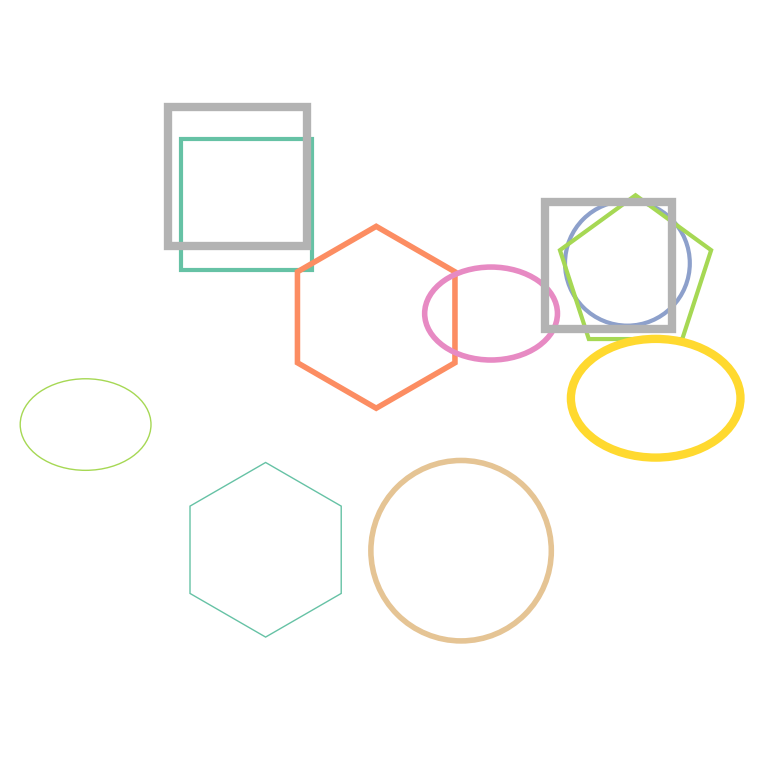[{"shape": "square", "thickness": 1.5, "radius": 0.42, "center": [0.32, 0.735]}, {"shape": "hexagon", "thickness": 0.5, "radius": 0.57, "center": [0.345, 0.286]}, {"shape": "hexagon", "thickness": 2, "radius": 0.59, "center": [0.489, 0.588]}, {"shape": "circle", "thickness": 1.5, "radius": 0.41, "center": [0.815, 0.658]}, {"shape": "oval", "thickness": 2, "radius": 0.43, "center": [0.638, 0.593]}, {"shape": "pentagon", "thickness": 1.5, "radius": 0.52, "center": [0.825, 0.643]}, {"shape": "oval", "thickness": 0.5, "radius": 0.42, "center": [0.111, 0.449]}, {"shape": "oval", "thickness": 3, "radius": 0.55, "center": [0.852, 0.483]}, {"shape": "circle", "thickness": 2, "radius": 0.59, "center": [0.599, 0.285]}, {"shape": "square", "thickness": 3, "radius": 0.41, "center": [0.79, 0.655]}, {"shape": "square", "thickness": 3, "radius": 0.45, "center": [0.308, 0.771]}]